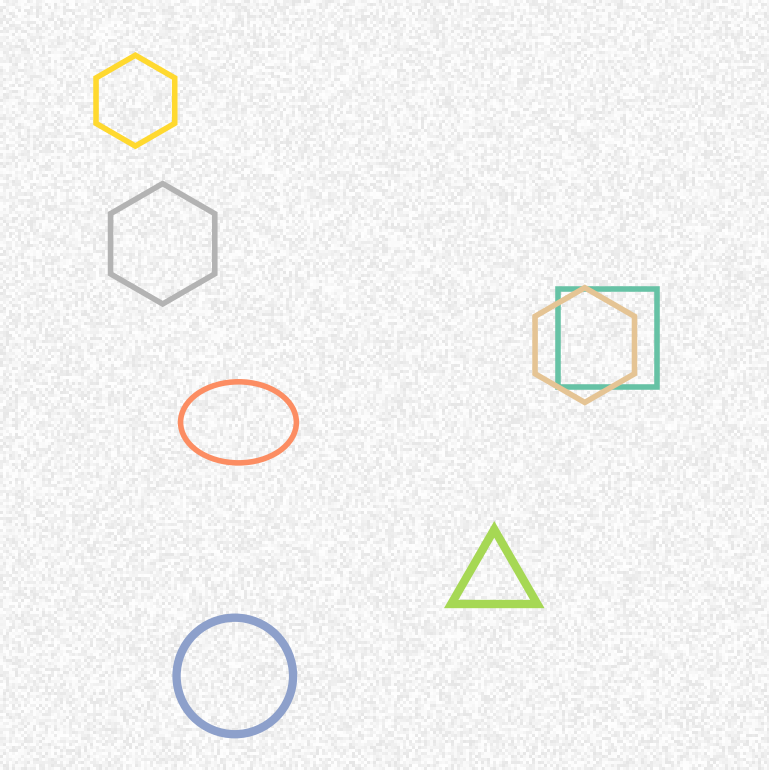[{"shape": "square", "thickness": 2, "radius": 0.32, "center": [0.789, 0.561]}, {"shape": "oval", "thickness": 2, "radius": 0.38, "center": [0.31, 0.452]}, {"shape": "circle", "thickness": 3, "radius": 0.38, "center": [0.305, 0.122]}, {"shape": "triangle", "thickness": 3, "radius": 0.32, "center": [0.642, 0.248]}, {"shape": "hexagon", "thickness": 2, "radius": 0.29, "center": [0.176, 0.869]}, {"shape": "hexagon", "thickness": 2, "radius": 0.37, "center": [0.759, 0.552]}, {"shape": "hexagon", "thickness": 2, "radius": 0.39, "center": [0.211, 0.683]}]